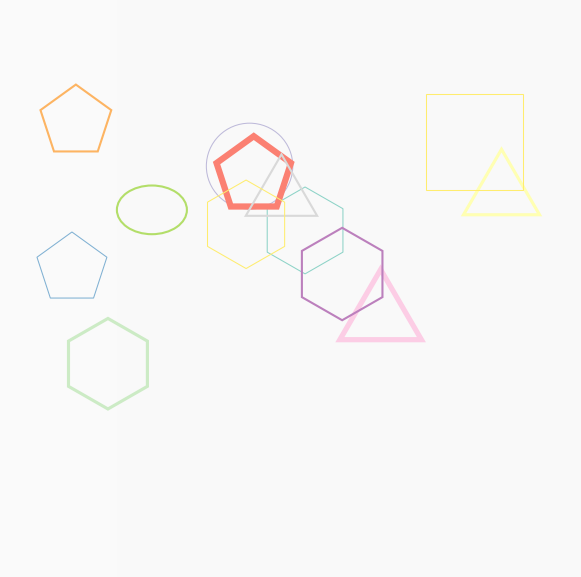[{"shape": "hexagon", "thickness": 0.5, "radius": 0.38, "center": [0.525, 0.6]}, {"shape": "triangle", "thickness": 1.5, "radius": 0.38, "center": [0.863, 0.665]}, {"shape": "circle", "thickness": 0.5, "radius": 0.37, "center": [0.429, 0.711]}, {"shape": "pentagon", "thickness": 3, "radius": 0.34, "center": [0.437, 0.696]}, {"shape": "pentagon", "thickness": 0.5, "radius": 0.32, "center": [0.124, 0.534]}, {"shape": "pentagon", "thickness": 1, "radius": 0.32, "center": [0.131, 0.789]}, {"shape": "oval", "thickness": 1, "radius": 0.3, "center": [0.261, 0.636]}, {"shape": "triangle", "thickness": 2.5, "radius": 0.4, "center": [0.655, 0.451]}, {"shape": "triangle", "thickness": 1, "radius": 0.35, "center": [0.484, 0.661]}, {"shape": "hexagon", "thickness": 1, "radius": 0.4, "center": [0.589, 0.525]}, {"shape": "hexagon", "thickness": 1.5, "radius": 0.39, "center": [0.186, 0.369]}, {"shape": "square", "thickness": 0.5, "radius": 0.42, "center": [0.817, 0.753]}, {"shape": "hexagon", "thickness": 0.5, "radius": 0.38, "center": [0.423, 0.611]}]